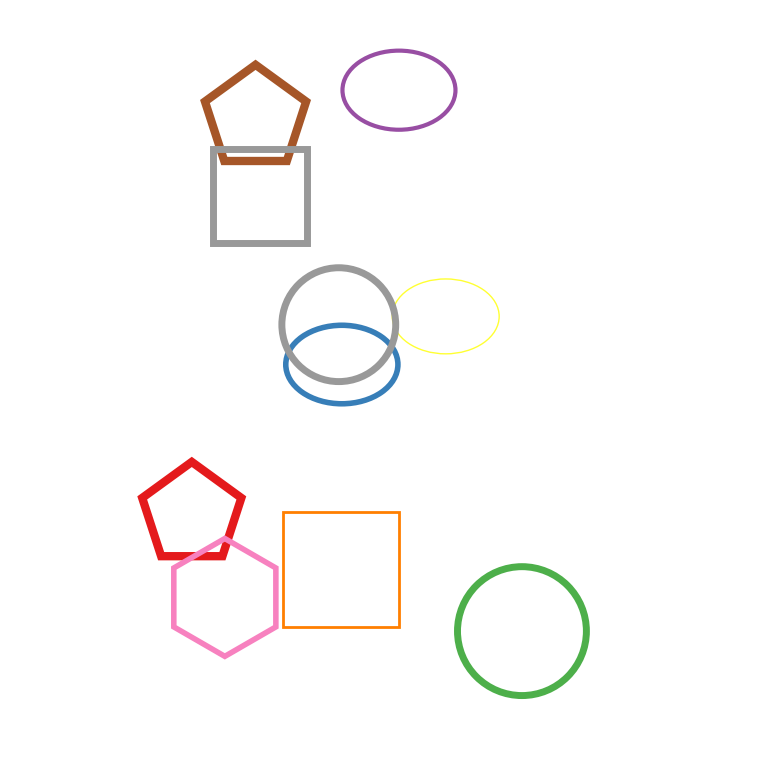[{"shape": "pentagon", "thickness": 3, "radius": 0.34, "center": [0.249, 0.332]}, {"shape": "oval", "thickness": 2, "radius": 0.36, "center": [0.444, 0.527]}, {"shape": "circle", "thickness": 2.5, "radius": 0.42, "center": [0.678, 0.18]}, {"shape": "oval", "thickness": 1.5, "radius": 0.37, "center": [0.518, 0.883]}, {"shape": "square", "thickness": 1, "radius": 0.37, "center": [0.443, 0.26]}, {"shape": "oval", "thickness": 0.5, "radius": 0.35, "center": [0.579, 0.589]}, {"shape": "pentagon", "thickness": 3, "radius": 0.35, "center": [0.332, 0.847]}, {"shape": "hexagon", "thickness": 2, "radius": 0.38, "center": [0.292, 0.224]}, {"shape": "square", "thickness": 2.5, "radius": 0.31, "center": [0.338, 0.745]}, {"shape": "circle", "thickness": 2.5, "radius": 0.37, "center": [0.44, 0.578]}]